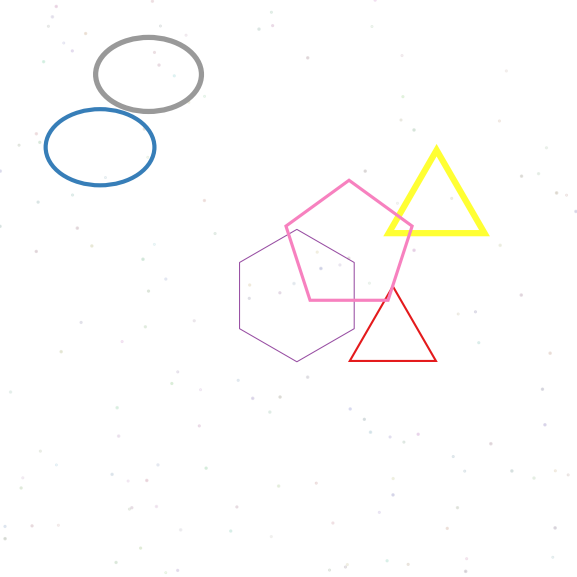[{"shape": "triangle", "thickness": 1, "radius": 0.43, "center": [0.68, 0.417]}, {"shape": "oval", "thickness": 2, "radius": 0.47, "center": [0.173, 0.744]}, {"shape": "hexagon", "thickness": 0.5, "radius": 0.57, "center": [0.514, 0.487]}, {"shape": "triangle", "thickness": 3, "radius": 0.48, "center": [0.756, 0.643]}, {"shape": "pentagon", "thickness": 1.5, "radius": 0.57, "center": [0.604, 0.572]}, {"shape": "oval", "thickness": 2.5, "radius": 0.46, "center": [0.257, 0.87]}]